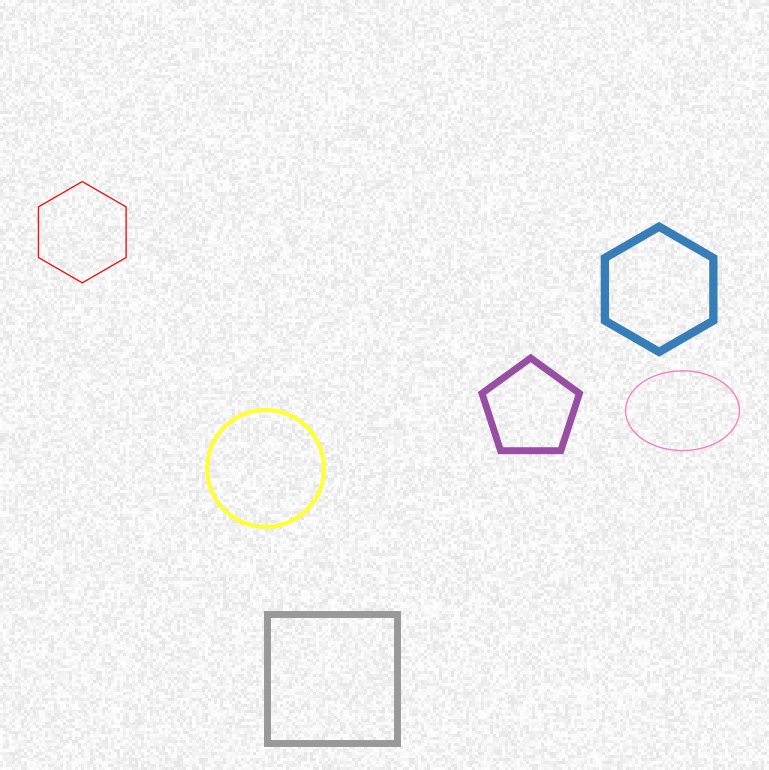[{"shape": "hexagon", "thickness": 0.5, "radius": 0.33, "center": [0.107, 0.698]}, {"shape": "hexagon", "thickness": 3, "radius": 0.41, "center": [0.856, 0.624]}, {"shape": "pentagon", "thickness": 2.5, "radius": 0.33, "center": [0.689, 0.469]}, {"shape": "circle", "thickness": 1.5, "radius": 0.38, "center": [0.345, 0.392]}, {"shape": "oval", "thickness": 0.5, "radius": 0.37, "center": [0.886, 0.467]}, {"shape": "square", "thickness": 2.5, "radius": 0.42, "center": [0.431, 0.119]}]